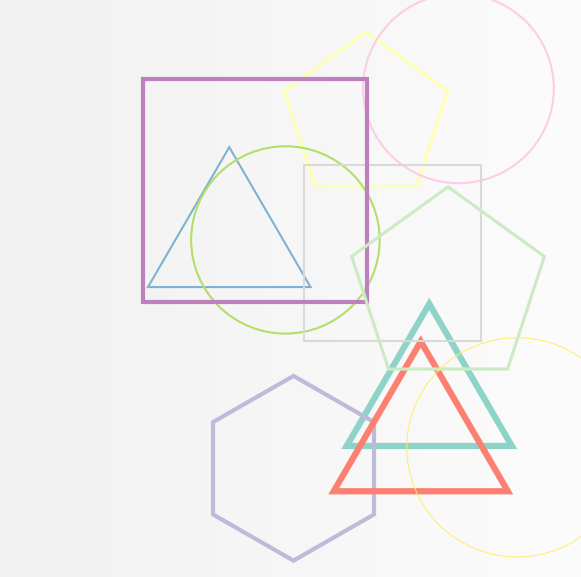[{"shape": "triangle", "thickness": 3, "radius": 0.82, "center": [0.739, 0.309]}, {"shape": "pentagon", "thickness": 1.5, "radius": 0.74, "center": [0.63, 0.796]}, {"shape": "hexagon", "thickness": 2, "radius": 0.8, "center": [0.505, 0.188]}, {"shape": "triangle", "thickness": 3, "radius": 0.86, "center": [0.724, 0.235]}, {"shape": "triangle", "thickness": 1, "radius": 0.81, "center": [0.394, 0.583]}, {"shape": "circle", "thickness": 1, "radius": 0.81, "center": [0.491, 0.584]}, {"shape": "circle", "thickness": 1, "radius": 0.82, "center": [0.789, 0.846]}, {"shape": "square", "thickness": 1, "radius": 0.76, "center": [0.675, 0.561]}, {"shape": "square", "thickness": 2, "radius": 0.97, "center": [0.439, 0.669]}, {"shape": "pentagon", "thickness": 1.5, "radius": 0.87, "center": [0.771, 0.501]}, {"shape": "circle", "thickness": 0.5, "radius": 0.95, "center": [0.89, 0.225]}]